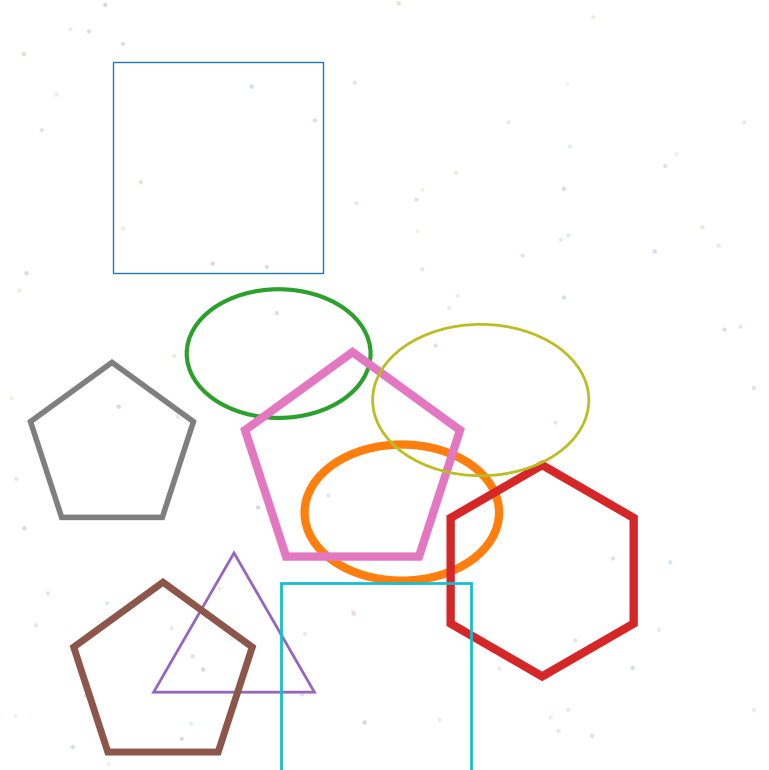[{"shape": "square", "thickness": 0.5, "radius": 0.68, "center": [0.283, 0.783]}, {"shape": "oval", "thickness": 3, "radius": 0.63, "center": [0.522, 0.334]}, {"shape": "oval", "thickness": 1.5, "radius": 0.6, "center": [0.362, 0.541]}, {"shape": "hexagon", "thickness": 3, "radius": 0.69, "center": [0.704, 0.259]}, {"shape": "triangle", "thickness": 1, "radius": 0.6, "center": [0.304, 0.161]}, {"shape": "pentagon", "thickness": 2.5, "radius": 0.61, "center": [0.212, 0.122]}, {"shape": "pentagon", "thickness": 3, "radius": 0.73, "center": [0.458, 0.396]}, {"shape": "pentagon", "thickness": 2, "radius": 0.56, "center": [0.145, 0.418]}, {"shape": "oval", "thickness": 1, "radius": 0.7, "center": [0.624, 0.48]}, {"shape": "square", "thickness": 1, "radius": 0.62, "center": [0.489, 0.119]}]